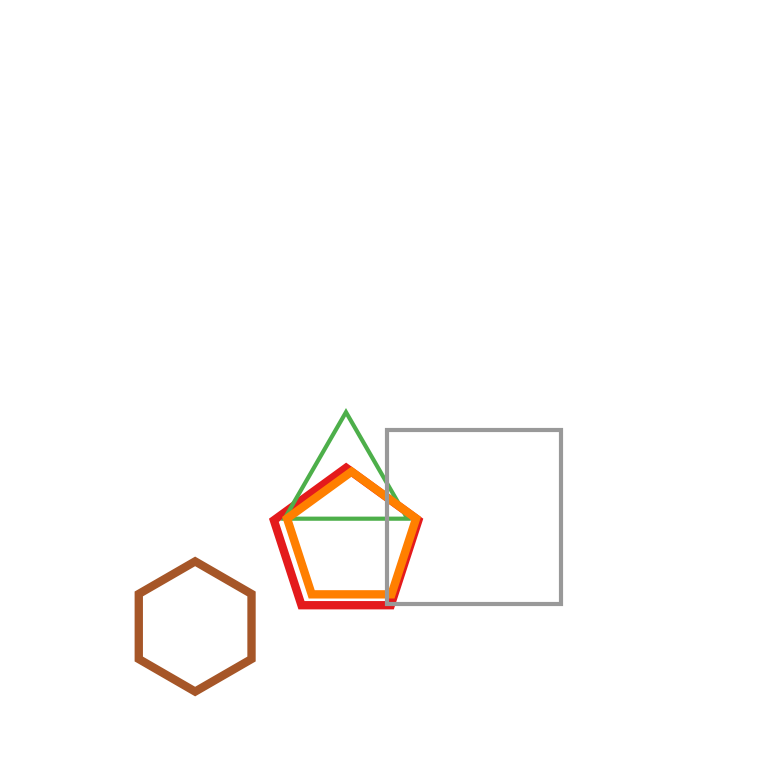[{"shape": "pentagon", "thickness": 3, "radius": 0.49, "center": [0.45, 0.294]}, {"shape": "triangle", "thickness": 1.5, "radius": 0.46, "center": [0.449, 0.372]}, {"shape": "pentagon", "thickness": 3, "radius": 0.44, "center": [0.457, 0.299]}, {"shape": "hexagon", "thickness": 3, "radius": 0.42, "center": [0.253, 0.186]}, {"shape": "square", "thickness": 1.5, "radius": 0.56, "center": [0.615, 0.328]}]